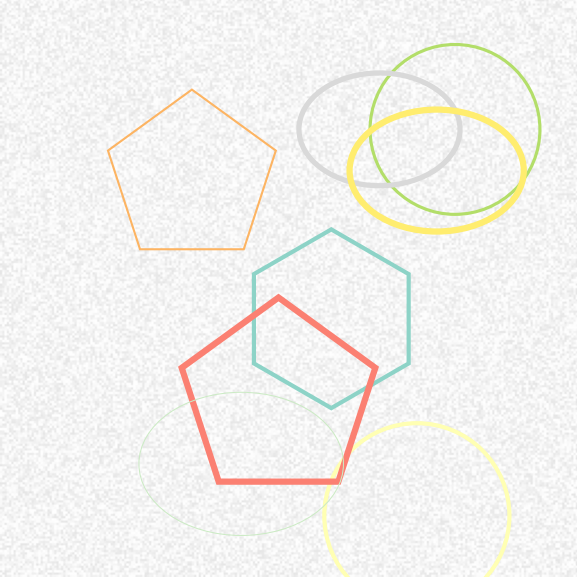[{"shape": "hexagon", "thickness": 2, "radius": 0.77, "center": [0.574, 0.447]}, {"shape": "circle", "thickness": 2, "radius": 0.8, "center": [0.722, 0.106]}, {"shape": "pentagon", "thickness": 3, "radius": 0.88, "center": [0.482, 0.308]}, {"shape": "pentagon", "thickness": 1, "radius": 0.76, "center": [0.332, 0.691]}, {"shape": "circle", "thickness": 1.5, "radius": 0.74, "center": [0.788, 0.775]}, {"shape": "oval", "thickness": 2.5, "radius": 0.7, "center": [0.657, 0.775]}, {"shape": "oval", "thickness": 0.5, "radius": 0.89, "center": [0.418, 0.196]}, {"shape": "oval", "thickness": 3, "radius": 0.75, "center": [0.756, 0.704]}]